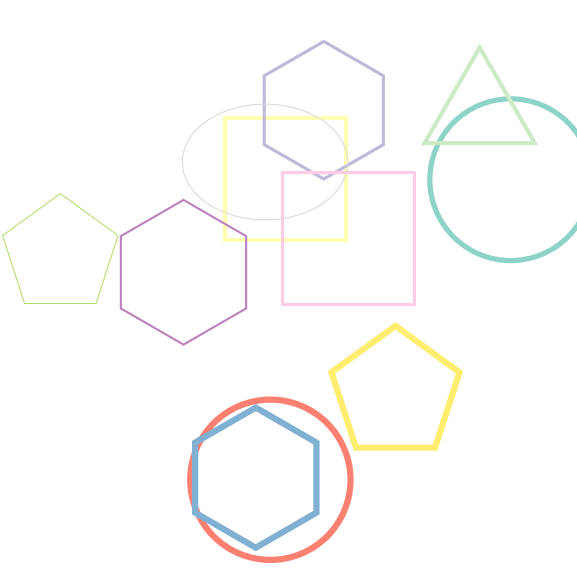[{"shape": "circle", "thickness": 2.5, "radius": 0.7, "center": [0.884, 0.688]}, {"shape": "square", "thickness": 2, "radius": 0.52, "center": [0.494, 0.689]}, {"shape": "hexagon", "thickness": 1.5, "radius": 0.6, "center": [0.561, 0.808]}, {"shape": "circle", "thickness": 3, "radius": 0.69, "center": [0.468, 0.168]}, {"shape": "hexagon", "thickness": 3, "radius": 0.61, "center": [0.443, 0.172]}, {"shape": "pentagon", "thickness": 0.5, "radius": 0.53, "center": [0.104, 0.559]}, {"shape": "square", "thickness": 1.5, "radius": 0.57, "center": [0.602, 0.586]}, {"shape": "oval", "thickness": 0.5, "radius": 0.72, "center": [0.459, 0.719]}, {"shape": "hexagon", "thickness": 1, "radius": 0.63, "center": [0.318, 0.528]}, {"shape": "triangle", "thickness": 2, "radius": 0.55, "center": [0.831, 0.807]}, {"shape": "pentagon", "thickness": 3, "radius": 0.58, "center": [0.685, 0.318]}]